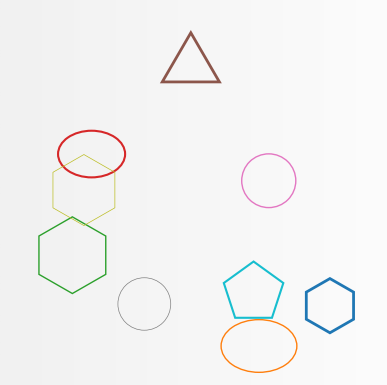[{"shape": "hexagon", "thickness": 2, "radius": 0.35, "center": [0.851, 0.206]}, {"shape": "oval", "thickness": 1, "radius": 0.49, "center": [0.668, 0.101]}, {"shape": "hexagon", "thickness": 1, "radius": 0.5, "center": [0.187, 0.337]}, {"shape": "oval", "thickness": 1.5, "radius": 0.43, "center": [0.236, 0.6]}, {"shape": "triangle", "thickness": 2, "radius": 0.43, "center": [0.492, 0.83]}, {"shape": "circle", "thickness": 1, "radius": 0.35, "center": [0.694, 0.531]}, {"shape": "circle", "thickness": 0.5, "radius": 0.34, "center": [0.372, 0.21]}, {"shape": "hexagon", "thickness": 0.5, "radius": 0.46, "center": [0.217, 0.506]}, {"shape": "pentagon", "thickness": 1.5, "radius": 0.4, "center": [0.654, 0.24]}]